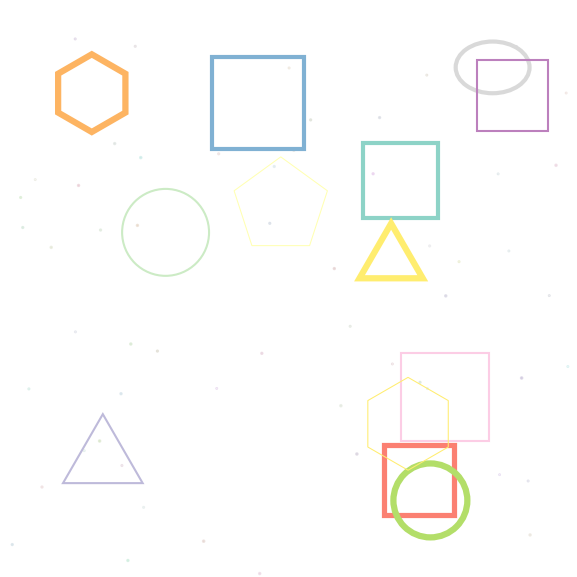[{"shape": "square", "thickness": 2, "radius": 0.33, "center": [0.693, 0.686]}, {"shape": "pentagon", "thickness": 0.5, "radius": 0.42, "center": [0.486, 0.643]}, {"shape": "triangle", "thickness": 1, "radius": 0.4, "center": [0.178, 0.202]}, {"shape": "square", "thickness": 2.5, "radius": 0.31, "center": [0.725, 0.168]}, {"shape": "square", "thickness": 2, "radius": 0.4, "center": [0.447, 0.82]}, {"shape": "hexagon", "thickness": 3, "radius": 0.34, "center": [0.159, 0.838]}, {"shape": "circle", "thickness": 3, "radius": 0.32, "center": [0.745, 0.133]}, {"shape": "square", "thickness": 1, "radius": 0.38, "center": [0.77, 0.312]}, {"shape": "oval", "thickness": 2, "radius": 0.32, "center": [0.853, 0.882]}, {"shape": "square", "thickness": 1, "radius": 0.31, "center": [0.887, 0.833]}, {"shape": "circle", "thickness": 1, "radius": 0.38, "center": [0.287, 0.597]}, {"shape": "hexagon", "thickness": 0.5, "radius": 0.4, "center": [0.707, 0.265]}, {"shape": "triangle", "thickness": 3, "radius": 0.32, "center": [0.677, 0.549]}]